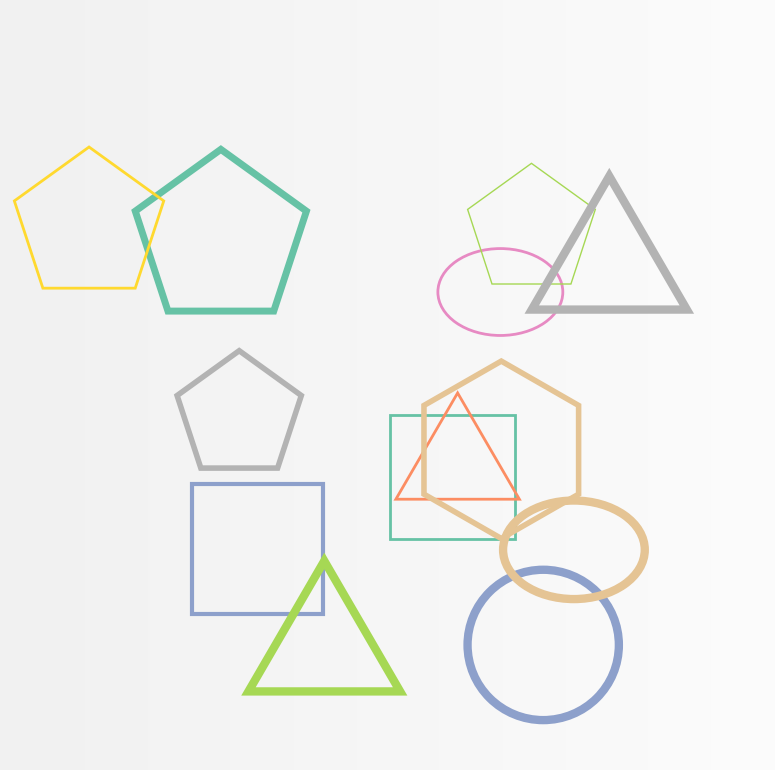[{"shape": "square", "thickness": 1, "radius": 0.4, "center": [0.584, 0.381]}, {"shape": "pentagon", "thickness": 2.5, "radius": 0.58, "center": [0.285, 0.69]}, {"shape": "triangle", "thickness": 1, "radius": 0.46, "center": [0.59, 0.398]}, {"shape": "circle", "thickness": 3, "radius": 0.49, "center": [0.701, 0.162]}, {"shape": "square", "thickness": 1.5, "radius": 0.42, "center": [0.332, 0.287]}, {"shape": "oval", "thickness": 1, "radius": 0.4, "center": [0.646, 0.621]}, {"shape": "pentagon", "thickness": 0.5, "radius": 0.43, "center": [0.686, 0.701]}, {"shape": "triangle", "thickness": 3, "radius": 0.56, "center": [0.418, 0.159]}, {"shape": "pentagon", "thickness": 1, "radius": 0.51, "center": [0.115, 0.708]}, {"shape": "oval", "thickness": 3, "radius": 0.46, "center": [0.741, 0.286]}, {"shape": "hexagon", "thickness": 2, "radius": 0.58, "center": [0.647, 0.416]}, {"shape": "triangle", "thickness": 3, "radius": 0.58, "center": [0.786, 0.656]}, {"shape": "pentagon", "thickness": 2, "radius": 0.42, "center": [0.309, 0.46]}]